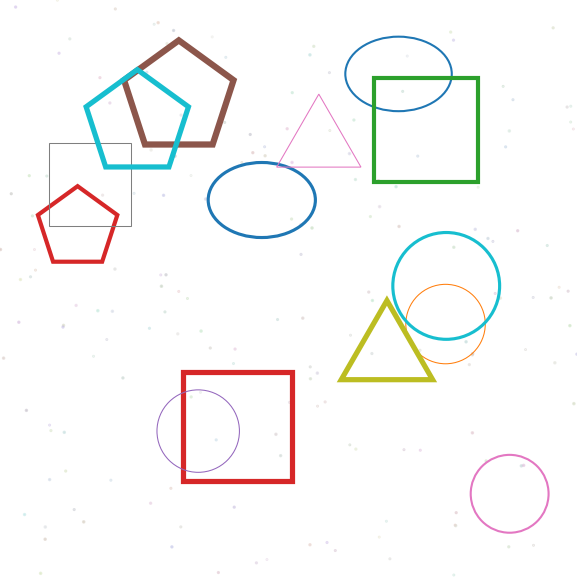[{"shape": "oval", "thickness": 1, "radius": 0.46, "center": [0.69, 0.871]}, {"shape": "oval", "thickness": 1.5, "radius": 0.46, "center": [0.453, 0.653]}, {"shape": "circle", "thickness": 0.5, "radius": 0.34, "center": [0.771, 0.438]}, {"shape": "square", "thickness": 2, "radius": 0.45, "center": [0.738, 0.774]}, {"shape": "square", "thickness": 2.5, "radius": 0.47, "center": [0.412, 0.261]}, {"shape": "pentagon", "thickness": 2, "radius": 0.36, "center": [0.134, 0.604]}, {"shape": "circle", "thickness": 0.5, "radius": 0.36, "center": [0.343, 0.253]}, {"shape": "pentagon", "thickness": 3, "radius": 0.5, "center": [0.31, 0.83]}, {"shape": "triangle", "thickness": 0.5, "radius": 0.42, "center": [0.552, 0.752]}, {"shape": "circle", "thickness": 1, "radius": 0.34, "center": [0.883, 0.144]}, {"shape": "square", "thickness": 0.5, "radius": 0.36, "center": [0.156, 0.679]}, {"shape": "triangle", "thickness": 2.5, "radius": 0.46, "center": [0.67, 0.387]}, {"shape": "circle", "thickness": 1.5, "radius": 0.46, "center": [0.773, 0.504]}, {"shape": "pentagon", "thickness": 2.5, "radius": 0.47, "center": [0.238, 0.785]}]